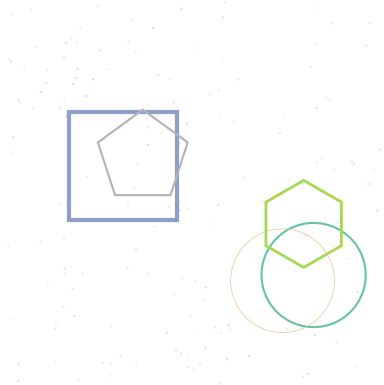[{"shape": "circle", "thickness": 1.5, "radius": 0.68, "center": [0.815, 0.286]}, {"shape": "square", "thickness": 3, "radius": 0.7, "center": [0.319, 0.568]}, {"shape": "hexagon", "thickness": 2, "radius": 0.57, "center": [0.789, 0.418]}, {"shape": "circle", "thickness": 0.5, "radius": 0.67, "center": [0.734, 0.271]}, {"shape": "pentagon", "thickness": 1.5, "radius": 0.61, "center": [0.371, 0.592]}]